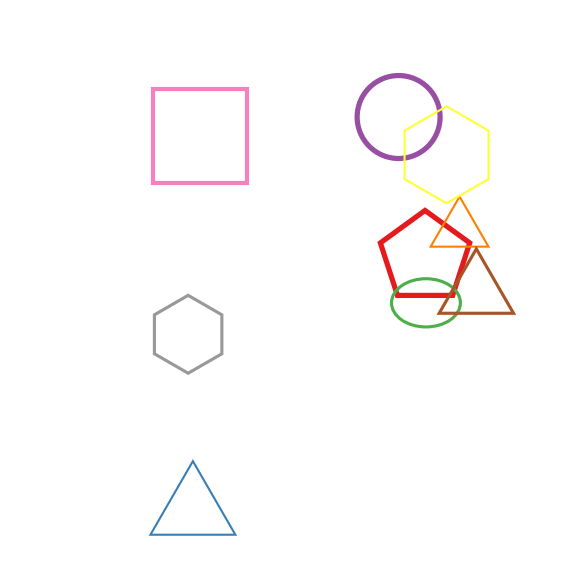[{"shape": "pentagon", "thickness": 2.5, "radius": 0.41, "center": [0.736, 0.553]}, {"shape": "triangle", "thickness": 1, "radius": 0.42, "center": [0.334, 0.116]}, {"shape": "oval", "thickness": 1.5, "radius": 0.3, "center": [0.738, 0.475]}, {"shape": "circle", "thickness": 2.5, "radius": 0.36, "center": [0.69, 0.797]}, {"shape": "triangle", "thickness": 1, "radius": 0.29, "center": [0.796, 0.601]}, {"shape": "hexagon", "thickness": 1, "radius": 0.42, "center": [0.773, 0.731]}, {"shape": "triangle", "thickness": 1.5, "radius": 0.37, "center": [0.825, 0.494]}, {"shape": "square", "thickness": 2, "radius": 0.4, "center": [0.346, 0.763]}, {"shape": "hexagon", "thickness": 1.5, "radius": 0.34, "center": [0.326, 0.42]}]